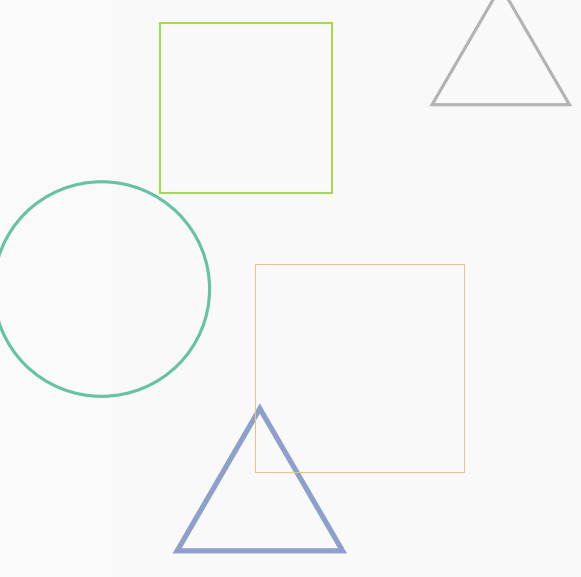[{"shape": "circle", "thickness": 1.5, "radius": 0.93, "center": [0.175, 0.499]}, {"shape": "triangle", "thickness": 2.5, "radius": 0.82, "center": [0.447, 0.127]}, {"shape": "square", "thickness": 1, "radius": 0.74, "center": [0.424, 0.812]}, {"shape": "square", "thickness": 0.5, "radius": 0.9, "center": [0.619, 0.362]}, {"shape": "triangle", "thickness": 1.5, "radius": 0.68, "center": [0.862, 0.886]}]